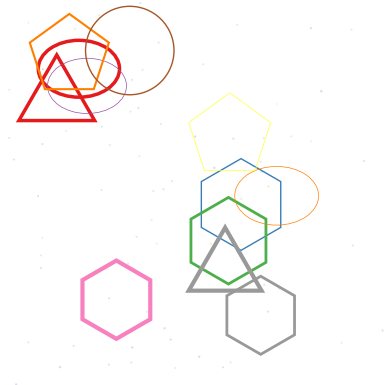[{"shape": "triangle", "thickness": 2.5, "radius": 0.57, "center": [0.147, 0.744]}, {"shape": "oval", "thickness": 2.5, "radius": 0.53, "center": [0.205, 0.821]}, {"shape": "hexagon", "thickness": 1, "radius": 0.6, "center": [0.626, 0.469]}, {"shape": "hexagon", "thickness": 2, "radius": 0.56, "center": [0.593, 0.375]}, {"shape": "oval", "thickness": 0.5, "radius": 0.51, "center": [0.226, 0.777]}, {"shape": "pentagon", "thickness": 1.5, "radius": 0.54, "center": [0.18, 0.856]}, {"shape": "oval", "thickness": 0.5, "radius": 0.54, "center": [0.719, 0.492]}, {"shape": "pentagon", "thickness": 0.5, "radius": 0.56, "center": [0.597, 0.647]}, {"shape": "circle", "thickness": 1, "radius": 0.57, "center": [0.337, 0.869]}, {"shape": "hexagon", "thickness": 3, "radius": 0.51, "center": [0.302, 0.222]}, {"shape": "triangle", "thickness": 3, "radius": 0.55, "center": [0.585, 0.3]}, {"shape": "hexagon", "thickness": 2, "radius": 0.51, "center": [0.677, 0.181]}]